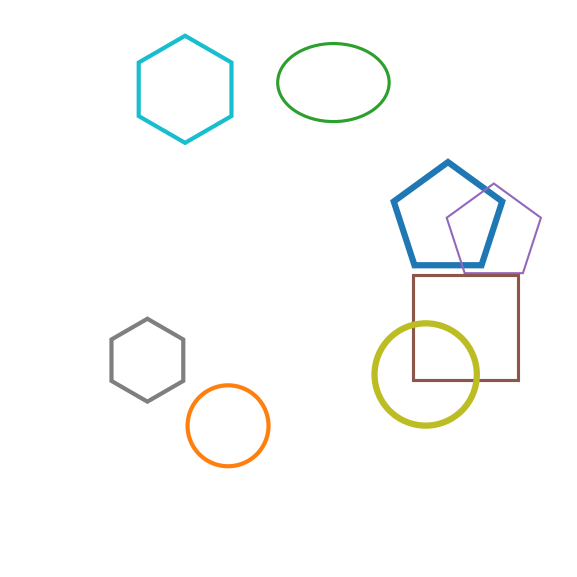[{"shape": "pentagon", "thickness": 3, "radius": 0.49, "center": [0.776, 0.62]}, {"shape": "circle", "thickness": 2, "radius": 0.35, "center": [0.395, 0.262]}, {"shape": "oval", "thickness": 1.5, "radius": 0.48, "center": [0.577, 0.856]}, {"shape": "pentagon", "thickness": 1, "radius": 0.43, "center": [0.855, 0.596]}, {"shape": "square", "thickness": 1.5, "radius": 0.45, "center": [0.806, 0.432]}, {"shape": "hexagon", "thickness": 2, "radius": 0.36, "center": [0.255, 0.375]}, {"shape": "circle", "thickness": 3, "radius": 0.44, "center": [0.737, 0.351]}, {"shape": "hexagon", "thickness": 2, "radius": 0.46, "center": [0.32, 0.844]}]